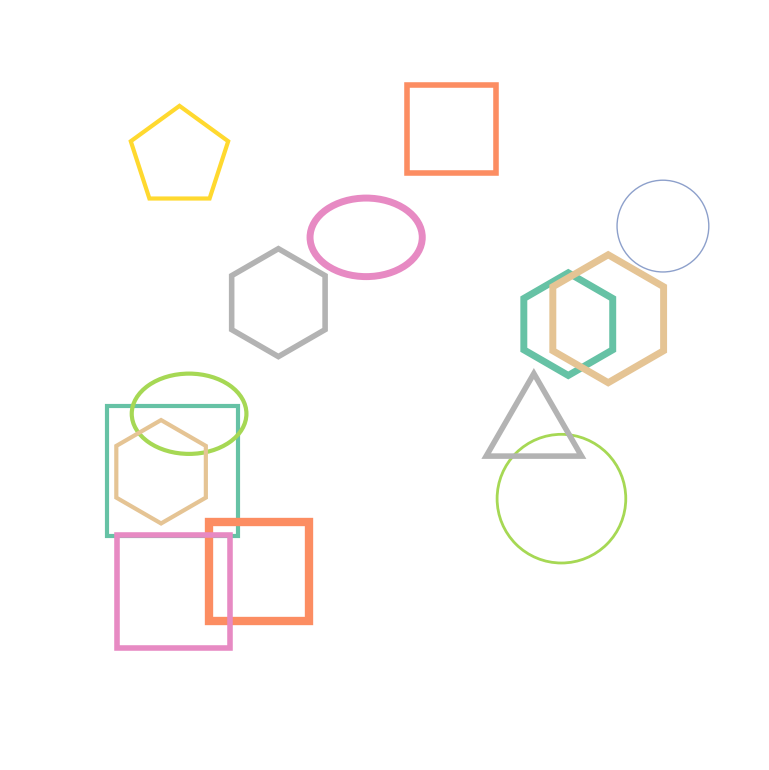[{"shape": "square", "thickness": 1.5, "radius": 0.42, "center": [0.224, 0.388]}, {"shape": "hexagon", "thickness": 2.5, "radius": 0.33, "center": [0.738, 0.579]}, {"shape": "square", "thickness": 2, "radius": 0.29, "center": [0.586, 0.832]}, {"shape": "square", "thickness": 3, "radius": 0.32, "center": [0.336, 0.258]}, {"shape": "circle", "thickness": 0.5, "radius": 0.3, "center": [0.861, 0.706]}, {"shape": "oval", "thickness": 2.5, "radius": 0.36, "center": [0.476, 0.692]}, {"shape": "square", "thickness": 2, "radius": 0.37, "center": [0.225, 0.232]}, {"shape": "oval", "thickness": 1.5, "radius": 0.37, "center": [0.246, 0.463]}, {"shape": "circle", "thickness": 1, "radius": 0.42, "center": [0.729, 0.352]}, {"shape": "pentagon", "thickness": 1.5, "radius": 0.33, "center": [0.233, 0.796]}, {"shape": "hexagon", "thickness": 1.5, "radius": 0.34, "center": [0.209, 0.387]}, {"shape": "hexagon", "thickness": 2.5, "radius": 0.42, "center": [0.79, 0.586]}, {"shape": "triangle", "thickness": 2, "radius": 0.36, "center": [0.693, 0.443]}, {"shape": "hexagon", "thickness": 2, "radius": 0.35, "center": [0.362, 0.607]}]